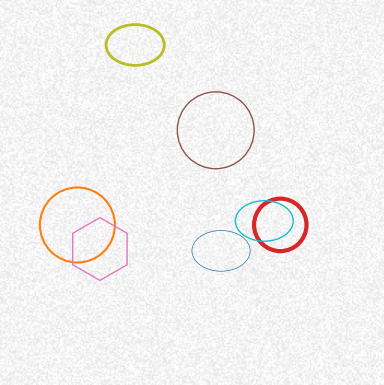[{"shape": "oval", "thickness": 0.5, "radius": 0.38, "center": [0.574, 0.348]}, {"shape": "circle", "thickness": 1.5, "radius": 0.49, "center": [0.201, 0.416]}, {"shape": "circle", "thickness": 3, "radius": 0.34, "center": [0.728, 0.416]}, {"shape": "circle", "thickness": 1, "radius": 0.5, "center": [0.56, 0.662]}, {"shape": "hexagon", "thickness": 1, "radius": 0.41, "center": [0.26, 0.353]}, {"shape": "oval", "thickness": 2, "radius": 0.38, "center": [0.351, 0.883]}, {"shape": "oval", "thickness": 1, "radius": 0.38, "center": [0.686, 0.426]}]